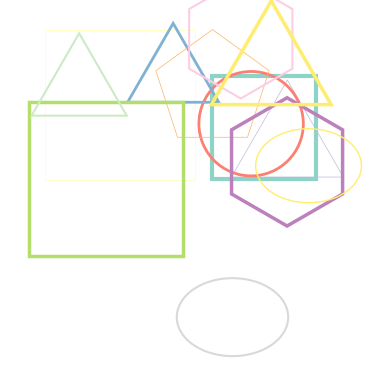[{"shape": "square", "thickness": 3, "radius": 0.67, "center": [0.685, 0.669]}, {"shape": "square", "thickness": 0.5, "radius": 0.97, "center": [0.313, 0.728]}, {"shape": "triangle", "thickness": 0.5, "radius": 0.84, "center": [0.746, 0.624]}, {"shape": "circle", "thickness": 2, "radius": 0.68, "center": [0.652, 0.679]}, {"shape": "triangle", "thickness": 2, "radius": 0.68, "center": [0.45, 0.803]}, {"shape": "pentagon", "thickness": 0.5, "radius": 0.77, "center": [0.552, 0.769]}, {"shape": "square", "thickness": 2.5, "radius": 1.0, "center": [0.275, 0.535]}, {"shape": "hexagon", "thickness": 1.5, "radius": 0.77, "center": [0.625, 0.899]}, {"shape": "oval", "thickness": 1.5, "radius": 0.72, "center": [0.604, 0.176]}, {"shape": "hexagon", "thickness": 2.5, "radius": 0.83, "center": [0.746, 0.579]}, {"shape": "triangle", "thickness": 1.5, "radius": 0.71, "center": [0.206, 0.771]}, {"shape": "oval", "thickness": 1, "radius": 0.69, "center": [0.801, 0.57]}, {"shape": "triangle", "thickness": 2.5, "radius": 0.9, "center": [0.705, 0.818]}]